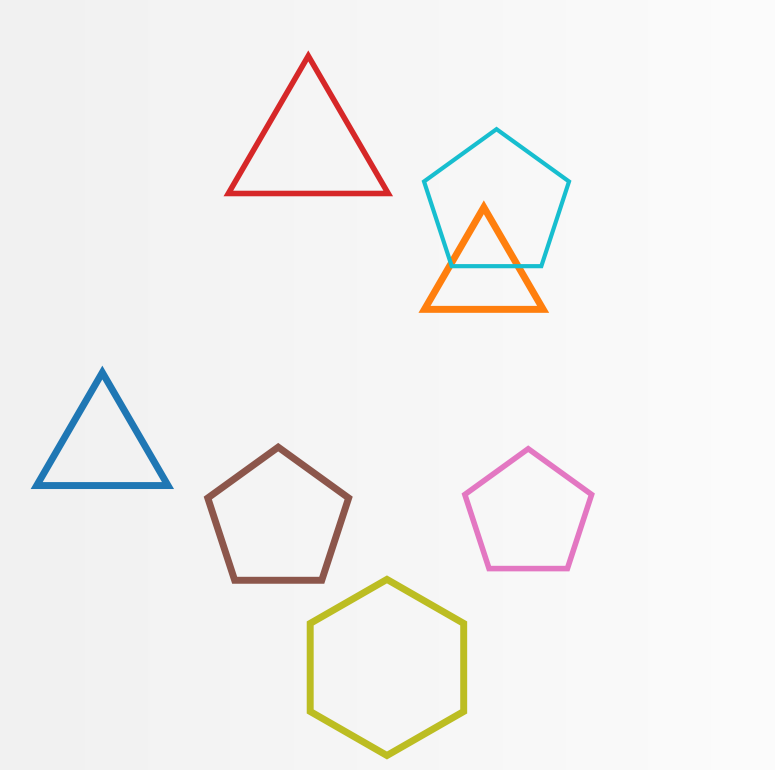[{"shape": "triangle", "thickness": 2.5, "radius": 0.49, "center": [0.132, 0.418]}, {"shape": "triangle", "thickness": 2.5, "radius": 0.44, "center": [0.624, 0.642]}, {"shape": "triangle", "thickness": 2, "radius": 0.6, "center": [0.398, 0.808]}, {"shape": "pentagon", "thickness": 2.5, "radius": 0.48, "center": [0.359, 0.324]}, {"shape": "pentagon", "thickness": 2, "radius": 0.43, "center": [0.682, 0.331]}, {"shape": "hexagon", "thickness": 2.5, "radius": 0.57, "center": [0.499, 0.133]}, {"shape": "pentagon", "thickness": 1.5, "radius": 0.49, "center": [0.641, 0.734]}]